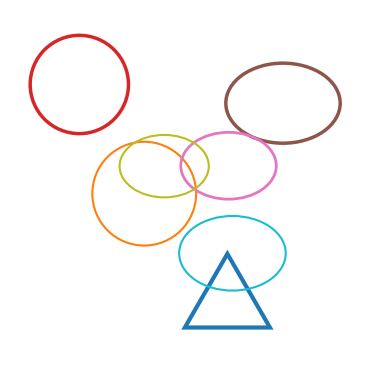[{"shape": "triangle", "thickness": 3, "radius": 0.64, "center": [0.591, 0.213]}, {"shape": "circle", "thickness": 1.5, "radius": 0.67, "center": [0.375, 0.497]}, {"shape": "circle", "thickness": 2.5, "radius": 0.64, "center": [0.206, 0.781]}, {"shape": "oval", "thickness": 2.5, "radius": 0.74, "center": [0.735, 0.732]}, {"shape": "oval", "thickness": 2, "radius": 0.62, "center": [0.594, 0.569]}, {"shape": "oval", "thickness": 1.5, "radius": 0.58, "center": [0.426, 0.568]}, {"shape": "oval", "thickness": 1.5, "radius": 0.69, "center": [0.604, 0.342]}]